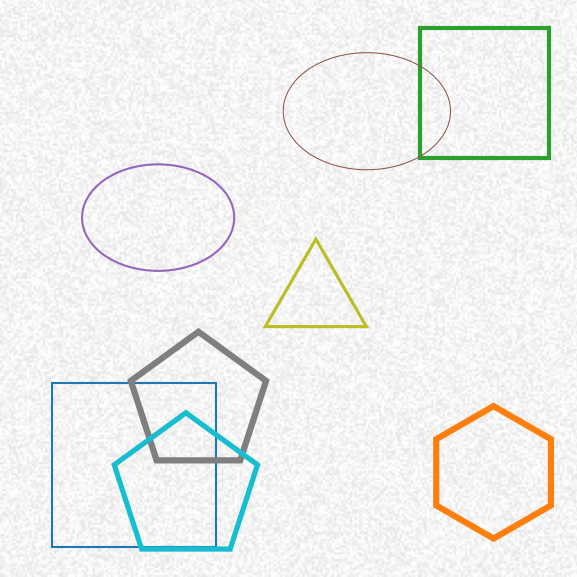[{"shape": "square", "thickness": 1, "radius": 0.71, "center": [0.232, 0.195]}, {"shape": "hexagon", "thickness": 3, "radius": 0.57, "center": [0.855, 0.181]}, {"shape": "square", "thickness": 2, "radius": 0.56, "center": [0.839, 0.838]}, {"shape": "oval", "thickness": 1, "radius": 0.66, "center": [0.274, 0.622]}, {"shape": "oval", "thickness": 0.5, "radius": 0.72, "center": [0.635, 0.807]}, {"shape": "pentagon", "thickness": 3, "radius": 0.62, "center": [0.344, 0.302]}, {"shape": "triangle", "thickness": 1.5, "radius": 0.51, "center": [0.547, 0.484]}, {"shape": "pentagon", "thickness": 2.5, "radius": 0.65, "center": [0.322, 0.154]}]